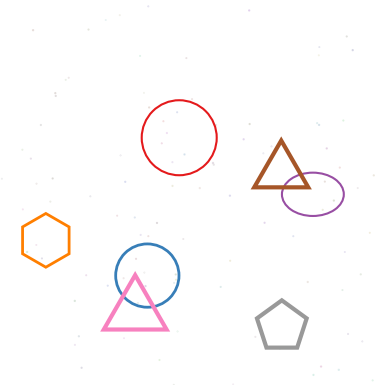[{"shape": "circle", "thickness": 1.5, "radius": 0.49, "center": [0.466, 0.642]}, {"shape": "circle", "thickness": 2, "radius": 0.41, "center": [0.383, 0.284]}, {"shape": "oval", "thickness": 1.5, "radius": 0.4, "center": [0.813, 0.495]}, {"shape": "hexagon", "thickness": 2, "radius": 0.35, "center": [0.119, 0.376]}, {"shape": "triangle", "thickness": 3, "radius": 0.41, "center": [0.73, 0.554]}, {"shape": "triangle", "thickness": 3, "radius": 0.47, "center": [0.351, 0.191]}, {"shape": "pentagon", "thickness": 3, "radius": 0.34, "center": [0.732, 0.152]}]